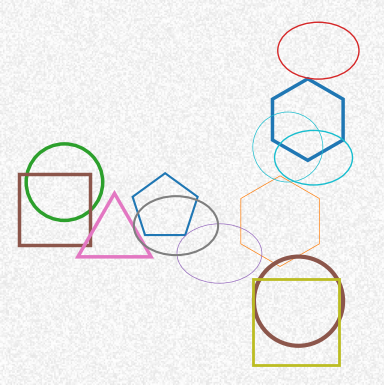[{"shape": "hexagon", "thickness": 2.5, "radius": 0.53, "center": [0.799, 0.689]}, {"shape": "pentagon", "thickness": 1.5, "radius": 0.44, "center": [0.429, 0.461]}, {"shape": "hexagon", "thickness": 0.5, "radius": 0.59, "center": [0.727, 0.426]}, {"shape": "circle", "thickness": 2.5, "radius": 0.5, "center": [0.167, 0.527]}, {"shape": "oval", "thickness": 1, "radius": 0.53, "center": [0.827, 0.868]}, {"shape": "oval", "thickness": 0.5, "radius": 0.55, "center": [0.57, 0.342]}, {"shape": "circle", "thickness": 3, "radius": 0.58, "center": [0.775, 0.218]}, {"shape": "square", "thickness": 2.5, "radius": 0.46, "center": [0.141, 0.456]}, {"shape": "triangle", "thickness": 2.5, "radius": 0.55, "center": [0.297, 0.388]}, {"shape": "oval", "thickness": 1.5, "radius": 0.55, "center": [0.457, 0.414]}, {"shape": "square", "thickness": 2, "radius": 0.56, "center": [0.768, 0.165]}, {"shape": "circle", "thickness": 0.5, "radius": 0.45, "center": [0.748, 0.618]}, {"shape": "oval", "thickness": 1, "radius": 0.51, "center": [0.814, 0.59]}]